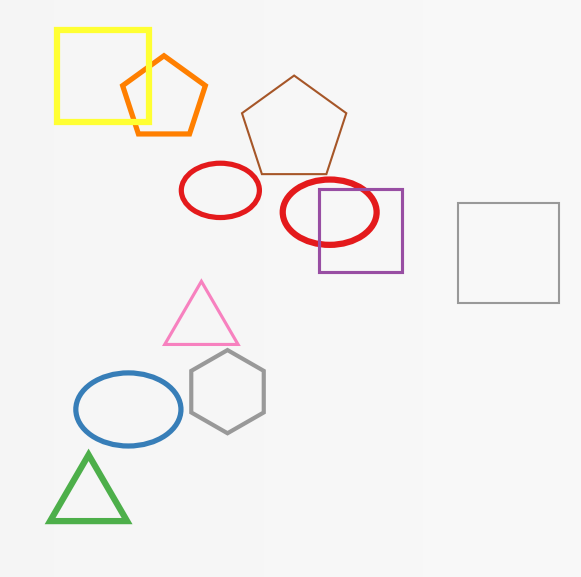[{"shape": "oval", "thickness": 2.5, "radius": 0.34, "center": [0.379, 0.669]}, {"shape": "oval", "thickness": 3, "radius": 0.4, "center": [0.567, 0.632]}, {"shape": "oval", "thickness": 2.5, "radius": 0.45, "center": [0.221, 0.29]}, {"shape": "triangle", "thickness": 3, "radius": 0.38, "center": [0.152, 0.135]}, {"shape": "square", "thickness": 1.5, "radius": 0.36, "center": [0.621, 0.6]}, {"shape": "pentagon", "thickness": 2.5, "radius": 0.37, "center": [0.282, 0.828]}, {"shape": "square", "thickness": 3, "radius": 0.4, "center": [0.177, 0.868]}, {"shape": "pentagon", "thickness": 1, "radius": 0.47, "center": [0.506, 0.774]}, {"shape": "triangle", "thickness": 1.5, "radius": 0.36, "center": [0.346, 0.439]}, {"shape": "hexagon", "thickness": 2, "radius": 0.36, "center": [0.391, 0.321]}, {"shape": "square", "thickness": 1, "radius": 0.43, "center": [0.875, 0.56]}]